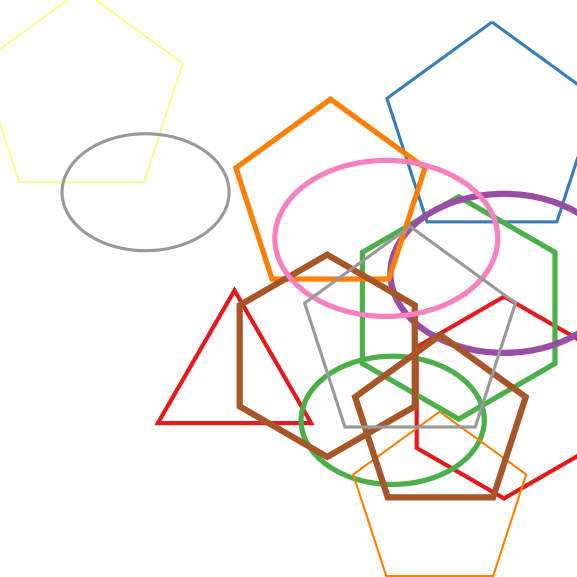[{"shape": "hexagon", "thickness": 2, "radius": 0.87, "center": [0.873, 0.311]}, {"shape": "triangle", "thickness": 2, "radius": 0.77, "center": [0.406, 0.343]}, {"shape": "pentagon", "thickness": 1.5, "radius": 0.96, "center": [0.852, 0.77]}, {"shape": "hexagon", "thickness": 2.5, "radius": 0.96, "center": [0.794, 0.466]}, {"shape": "oval", "thickness": 2.5, "radius": 0.79, "center": [0.68, 0.271]}, {"shape": "oval", "thickness": 3, "radius": 0.98, "center": [0.873, 0.526]}, {"shape": "pentagon", "thickness": 1, "radius": 0.79, "center": [0.761, 0.129]}, {"shape": "pentagon", "thickness": 2.5, "radius": 0.86, "center": [0.572, 0.655]}, {"shape": "pentagon", "thickness": 0.5, "radius": 0.92, "center": [0.141, 0.833]}, {"shape": "hexagon", "thickness": 3, "radius": 0.88, "center": [0.567, 0.383]}, {"shape": "pentagon", "thickness": 3, "radius": 0.78, "center": [0.763, 0.264]}, {"shape": "oval", "thickness": 2.5, "radius": 0.97, "center": [0.669, 0.586]}, {"shape": "pentagon", "thickness": 1.5, "radius": 0.96, "center": [0.71, 0.415]}, {"shape": "oval", "thickness": 1.5, "radius": 0.72, "center": [0.252, 0.666]}]